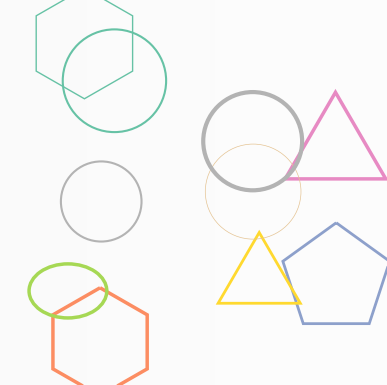[{"shape": "circle", "thickness": 1.5, "radius": 0.67, "center": [0.295, 0.79]}, {"shape": "hexagon", "thickness": 1, "radius": 0.72, "center": [0.218, 0.887]}, {"shape": "hexagon", "thickness": 2.5, "radius": 0.7, "center": [0.258, 0.112]}, {"shape": "pentagon", "thickness": 2, "radius": 0.72, "center": [0.868, 0.277]}, {"shape": "triangle", "thickness": 2.5, "radius": 0.75, "center": [0.866, 0.61]}, {"shape": "oval", "thickness": 2.5, "radius": 0.5, "center": [0.175, 0.244]}, {"shape": "triangle", "thickness": 2, "radius": 0.61, "center": [0.669, 0.274]}, {"shape": "circle", "thickness": 0.5, "radius": 0.62, "center": [0.653, 0.502]}, {"shape": "circle", "thickness": 1.5, "radius": 0.52, "center": [0.261, 0.477]}, {"shape": "circle", "thickness": 3, "radius": 0.64, "center": [0.652, 0.633]}]